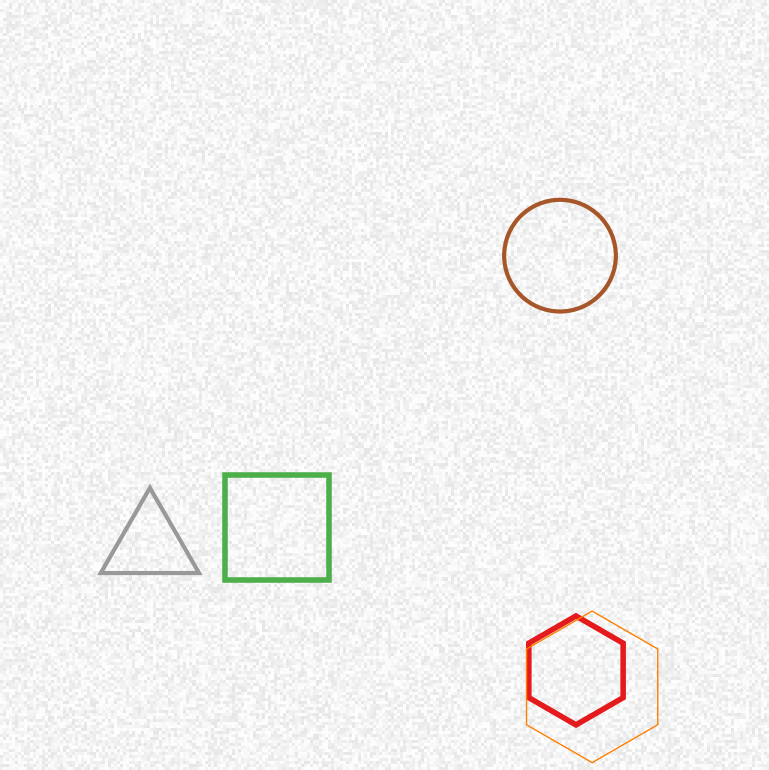[{"shape": "hexagon", "thickness": 2, "radius": 0.35, "center": [0.748, 0.129]}, {"shape": "square", "thickness": 2, "radius": 0.34, "center": [0.36, 0.315]}, {"shape": "hexagon", "thickness": 0.5, "radius": 0.49, "center": [0.769, 0.108]}, {"shape": "circle", "thickness": 1.5, "radius": 0.36, "center": [0.727, 0.668]}, {"shape": "triangle", "thickness": 1.5, "radius": 0.37, "center": [0.195, 0.293]}]